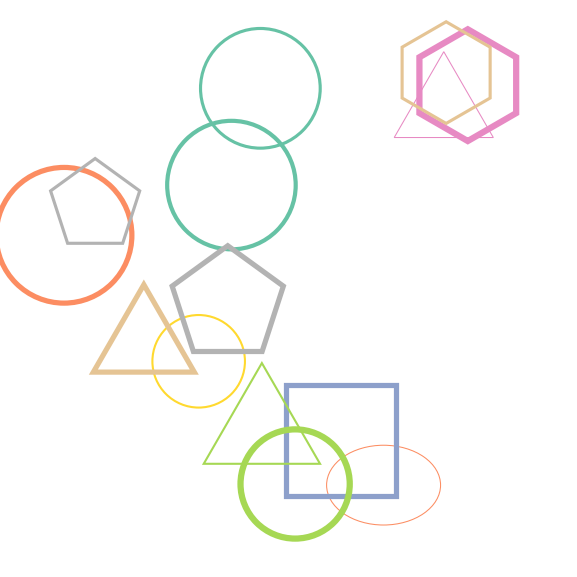[{"shape": "circle", "thickness": 1.5, "radius": 0.52, "center": [0.451, 0.846]}, {"shape": "circle", "thickness": 2, "radius": 0.56, "center": [0.401, 0.679]}, {"shape": "circle", "thickness": 2.5, "radius": 0.59, "center": [0.111, 0.592]}, {"shape": "oval", "thickness": 0.5, "radius": 0.49, "center": [0.664, 0.159]}, {"shape": "square", "thickness": 2.5, "radius": 0.48, "center": [0.59, 0.237]}, {"shape": "triangle", "thickness": 0.5, "radius": 0.5, "center": [0.768, 0.811]}, {"shape": "hexagon", "thickness": 3, "radius": 0.48, "center": [0.81, 0.852]}, {"shape": "triangle", "thickness": 1, "radius": 0.58, "center": [0.453, 0.254]}, {"shape": "circle", "thickness": 3, "radius": 0.47, "center": [0.511, 0.161]}, {"shape": "circle", "thickness": 1, "radius": 0.4, "center": [0.344, 0.374]}, {"shape": "hexagon", "thickness": 1.5, "radius": 0.44, "center": [0.773, 0.873]}, {"shape": "triangle", "thickness": 2.5, "radius": 0.5, "center": [0.249, 0.405]}, {"shape": "pentagon", "thickness": 2.5, "radius": 0.51, "center": [0.394, 0.472]}, {"shape": "pentagon", "thickness": 1.5, "radius": 0.41, "center": [0.165, 0.644]}]